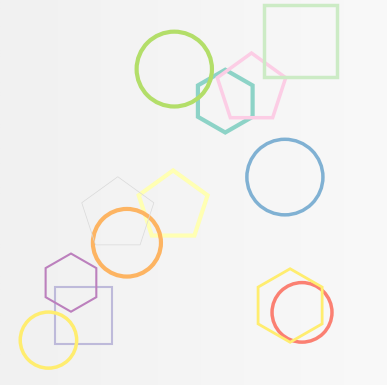[{"shape": "hexagon", "thickness": 3, "radius": 0.41, "center": [0.581, 0.737]}, {"shape": "pentagon", "thickness": 3, "radius": 0.47, "center": [0.447, 0.464]}, {"shape": "square", "thickness": 1.5, "radius": 0.37, "center": [0.215, 0.18]}, {"shape": "circle", "thickness": 2.5, "radius": 0.39, "center": [0.779, 0.189]}, {"shape": "circle", "thickness": 2.5, "radius": 0.49, "center": [0.735, 0.54]}, {"shape": "circle", "thickness": 3, "radius": 0.44, "center": [0.328, 0.369]}, {"shape": "circle", "thickness": 3, "radius": 0.49, "center": [0.45, 0.821]}, {"shape": "pentagon", "thickness": 2.5, "radius": 0.46, "center": [0.649, 0.769]}, {"shape": "pentagon", "thickness": 0.5, "radius": 0.49, "center": [0.304, 0.443]}, {"shape": "hexagon", "thickness": 1.5, "radius": 0.38, "center": [0.183, 0.266]}, {"shape": "square", "thickness": 2.5, "radius": 0.47, "center": [0.776, 0.893]}, {"shape": "hexagon", "thickness": 2, "radius": 0.48, "center": [0.749, 0.207]}, {"shape": "circle", "thickness": 2.5, "radius": 0.36, "center": [0.125, 0.117]}]